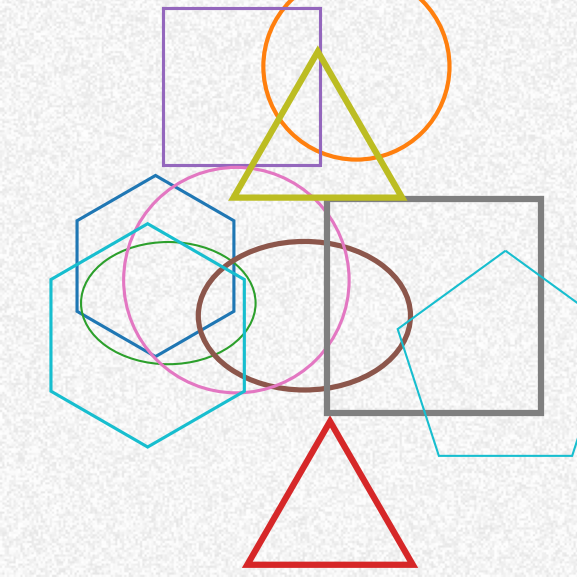[{"shape": "hexagon", "thickness": 1.5, "radius": 0.78, "center": [0.269, 0.538]}, {"shape": "circle", "thickness": 2, "radius": 0.81, "center": [0.617, 0.884]}, {"shape": "oval", "thickness": 1, "radius": 0.76, "center": [0.291, 0.474]}, {"shape": "triangle", "thickness": 3, "radius": 0.83, "center": [0.571, 0.104]}, {"shape": "square", "thickness": 1.5, "radius": 0.68, "center": [0.418, 0.849]}, {"shape": "oval", "thickness": 2.5, "radius": 0.92, "center": [0.527, 0.452]}, {"shape": "circle", "thickness": 1.5, "radius": 0.98, "center": [0.409, 0.514]}, {"shape": "square", "thickness": 3, "radius": 0.92, "center": [0.752, 0.469]}, {"shape": "triangle", "thickness": 3, "radius": 0.84, "center": [0.55, 0.741]}, {"shape": "hexagon", "thickness": 1.5, "radius": 0.97, "center": [0.256, 0.418]}, {"shape": "pentagon", "thickness": 1, "radius": 0.98, "center": [0.875, 0.369]}]